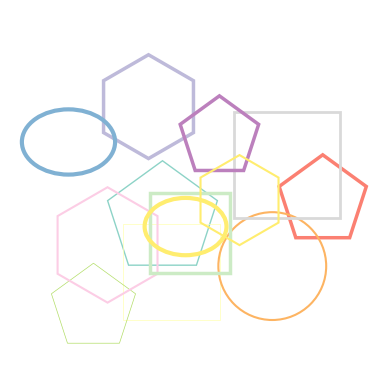[{"shape": "pentagon", "thickness": 1, "radius": 0.75, "center": [0.422, 0.432]}, {"shape": "square", "thickness": 0.5, "radius": 0.63, "center": [0.446, 0.293]}, {"shape": "hexagon", "thickness": 2.5, "radius": 0.67, "center": [0.386, 0.723]}, {"shape": "pentagon", "thickness": 2.5, "radius": 0.6, "center": [0.838, 0.479]}, {"shape": "oval", "thickness": 3, "radius": 0.61, "center": [0.178, 0.631]}, {"shape": "circle", "thickness": 1.5, "radius": 0.7, "center": [0.707, 0.309]}, {"shape": "pentagon", "thickness": 0.5, "radius": 0.57, "center": [0.243, 0.201]}, {"shape": "hexagon", "thickness": 1.5, "radius": 0.75, "center": [0.279, 0.364]}, {"shape": "square", "thickness": 2, "radius": 0.69, "center": [0.745, 0.572]}, {"shape": "pentagon", "thickness": 2.5, "radius": 0.54, "center": [0.57, 0.644]}, {"shape": "square", "thickness": 2.5, "radius": 0.52, "center": [0.493, 0.394]}, {"shape": "hexagon", "thickness": 1.5, "radius": 0.58, "center": [0.622, 0.48]}, {"shape": "oval", "thickness": 3, "radius": 0.53, "center": [0.482, 0.411]}]